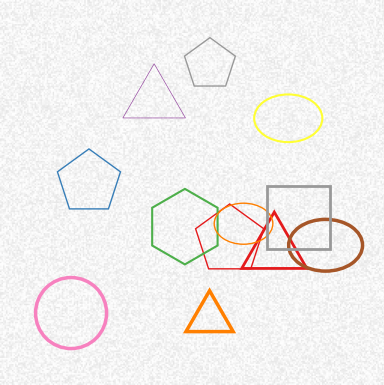[{"shape": "pentagon", "thickness": 1, "radius": 0.47, "center": [0.597, 0.377]}, {"shape": "triangle", "thickness": 2, "radius": 0.49, "center": [0.712, 0.352]}, {"shape": "pentagon", "thickness": 1, "radius": 0.43, "center": [0.231, 0.527]}, {"shape": "hexagon", "thickness": 1.5, "radius": 0.49, "center": [0.48, 0.411]}, {"shape": "triangle", "thickness": 0.5, "radius": 0.47, "center": [0.4, 0.741]}, {"shape": "triangle", "thickness": 2.5, "radius": 0.35, "center": [0.544, 0.174]}, {"shape": "oval", "thickness": 1, "radius": 0.38, "center": [0.633, 0.419]}, {"shape": "oval", "thickness": 1.5, "radius": 0.44, "center": [0.749, 0.693]}, {"shape": "oval", "thickness": 2.5, "radius": 0.48, "center": [0.846, 0.363]}, {"shape": "circle", "thickness": 2.5, "radius": 0.46, "center": [0.185, 0.187]}, {"shape": "pentagon", "thickness": 1, "radius": 0.35, "center": [0.545, 0.833]}, {"shape": "square", "thickness": 2, "radius": 0.41, "center": [0.777, 0.434]}]